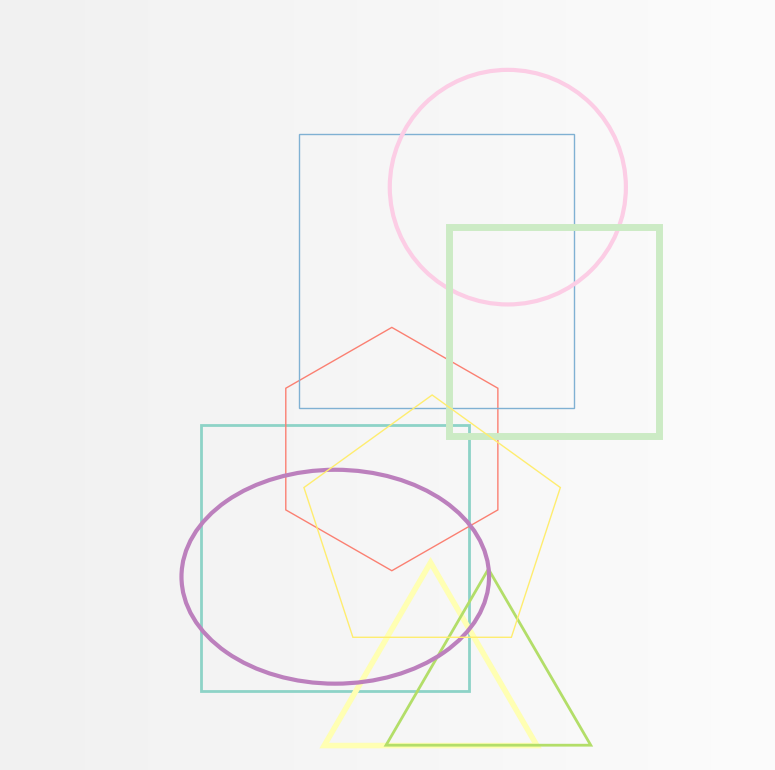[{"shape": "square", "thickness": 1, "radius": 0.86, "center": [0.432, 0.275]}, {"shape": "triangle", "thickness": 2, "radius": 0.79, "center": [0.556, 0.111]}, {"shape": "hexagon", "thickness": 0.5, "radius": 0.79, "center": [0.506, 0.417]}, {"shape": "square", "thickness": 0.5, "radius": 0.89, "center": [0.563, 0.648]}, {"shape": "triangle", "thickness": 1, "radius": 0.76, "center": [0.63, 0.108]}, {"shape": "circle", "thickness": 1.5, "radius": 0.76, "center": [0.655, 0.757]}, {"shape": "oval", "thickness": 1.5, "radius": 0.99, "center": [0.433, 0.251]}, {"shape": "square", "thickness": 2.5, "radius": 0.68, "center": [0.715, 0.569]}, {"shape": "pentagon", "thickness": 0.5, "radius": 0.87, "center": [0.558, 0.313]}]